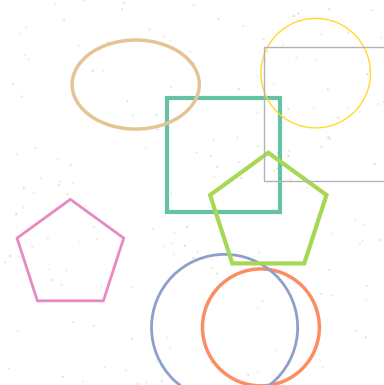[{"shape": "square", "thickness": 3, "radius": 0.74, "center": [0.581, 0.597]}, {"shape": "circle", "thickness": 2.5, "radius": 0.76, "center": [0.678, 0.15]}, {"shape": "circle", "thickness": 2, "radius": 0.95, "center": [0.583, 0.15]}, {"shape": "pentagon", "thickness": 2, "radius": 0.73, "center": [0.183, 0.337]}, {"shape": "pentagon", "thickness": 3, "radius": 0.79, "center": [0.697, 0.444]}, {"shape": "circle", "thickness": 1, "radius": 0.71, "center": [0.82, 0.81]}, {"shape": "oval", "thickness": 2.5, "radius": 0.83, "center": [0.353, 0.78]}, {"shape": "square", "thickness": 1, "radius": 0.87, "center": [0.859, 0.703]}]